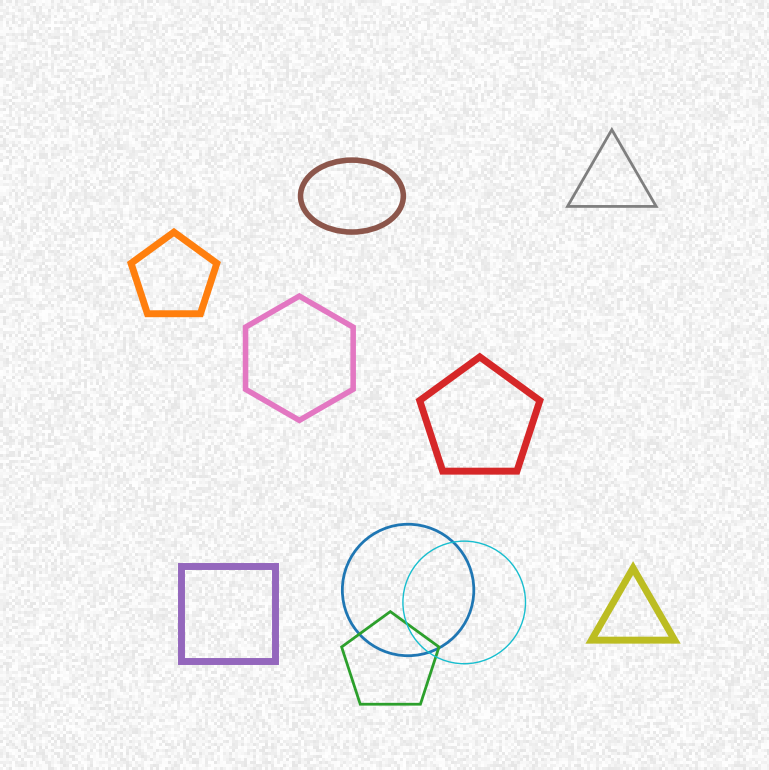[{"shape": "circle", "thickness": 1, "radius": 0.43, "center": [0.53, 0.234]}, {"shape": "pentagon", "thickness": 2.5, "radius": 0.29, "center": [0.226, 0.64]}, {"shape": "pentagon", "thickness": 1, "radius": 0.33, "center": [0.507, 0.139]}, {"shape": "pentagon", "thickness": 2.5, "radius": 0.41, "center": [0.623, 0.454]}, {"shape": "square", "thickness": 2.5, "radius": 0.31, "center": [0.296, 0.203]}, {"shape": "oval", "thickness": 2, "radius": 0.33, "center": [0.457, 0.745]}, {"shape": "hexagon", "thickness": 2, "radius": 0.4, "center": [0.389, 0.535]}, {"shape": "triangle", "thickness": 1, "radius": 0.33, "center": [0.795, 0.765]}, {"shape": "triangle", "thickness": 2.5, "radius": 0.31, "center": [0.822, 0.2]}, {"shape": "circle", "thickness": 0.5, "radius": 0.4, "center": [0.603, 0.218]}]